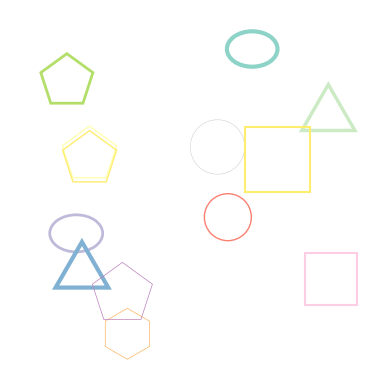[{"shape": "oval", "thickness": 3, "radius": 0.33, "center": [0.655, 0.873]}, {"shape": "pentagon", "thickness": 1, "radius": 0.37, "center": [0.232, 0.599]}, {"shape": "oval", "thickness": 2, "radius": 0.34, "center": [0.198, 0.394]}, {"shape": "circle", "thickness": 1, "radius": 0.31, "center": [0.592, 0.436]}, {"shape": "triangle", "thickness": 3, "radius": 0.39, "center": [0.213, 0.293]}, {"shape": "hexagon", "thickness": 0.5, "radius": 0.33, "center": [0.331, 0.133]}, {"shape": "pentagon", "thickness": 2, "radius": 0.36, "center": [0.174, 0.789]}, {"shape": "square", "thickness": 1.5, "radius": 0.34, "center": [0.86, 0.275]}, {"shape": "circle", "thickness": 0.5, "radius": 0.35, "center": [0.565, 0.618]}, {"shape": "pentagon", "thickness": 0.5, "radius": 0.41, "center": [0.318, 0.237]}, {"shape": "triangle", "thickness": 2.5, "radius": 0.4, "center": [0.853, 0.701]}, {"shape": "square", "thickness": 1.5, "radius": 0.42, "center": [0.72, 0.586]}, {"shape": "pentagon", "thickness": 1, "radius": 0.37, "center": [0.233, 0.587]}]